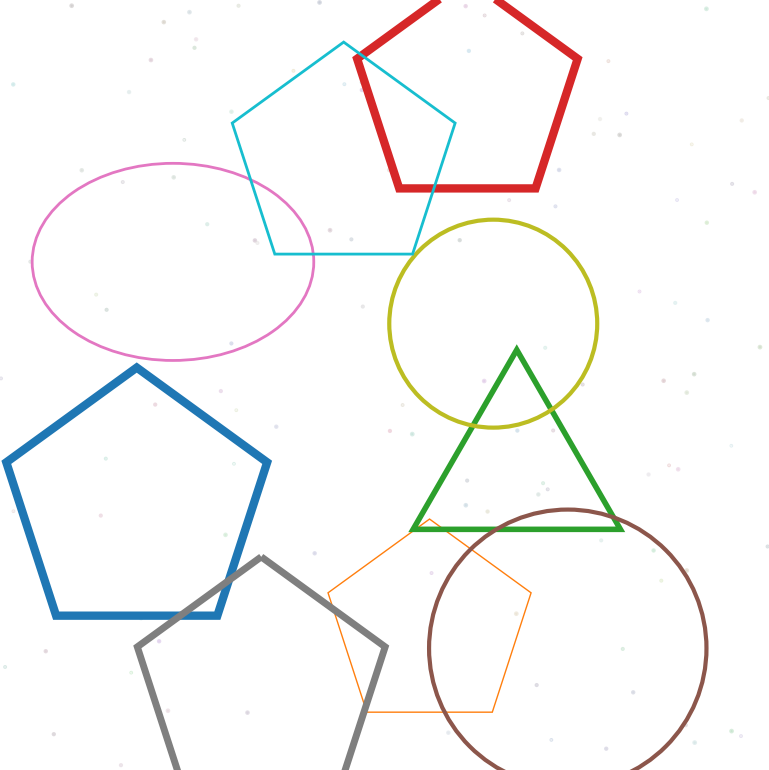[{"shape": "pentagon", "thickness": 3, "radius": 0.89, "center": [0.178, 0.345]}, {"shape": "pentagon", "thickness": 0.5, "radius": 0.69, "center": [0.558, 0.187]}, {"shape": "triangle", "thickness": 2, "radius": 0.78, "center": [0.671, 0.39]}, {"shape": "pentagon", "thickness": 3, "radius": 0.75, "center": [0.607, 0.877]}, {"shape": "circle", "thickness": 1.5, "radius": 0.9, "center": [0.737, 0.158]}, {"shape": "oval", "thickness": 1, "radius": 0.91, "center": [0.225, 0.66]}, {"shape": "pentagon", "thickness": 2.5, "radius": 0.85, "center": [0.339, 0.108]}, {"shape": "circle", "thickness": 1.5, "radius": 0.68, "center": [0.641, 0.58]}, {"shape": "pentagon", "thickness": 1, "radius": 0.76, "center": [0.446, 0.793]}]